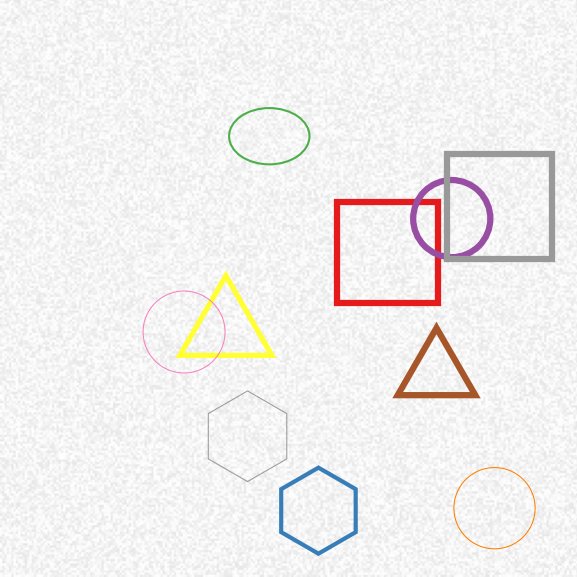[{"shape": "square", "thickness": 3, "radius": 0.44, "center": [0.671, 0.562]}, {"shape": "hexagon", "thickness": 2, "radius": 0.37, "center": [0.551, 0.115]}, {"shape": "oval", "thickness": 1, "radius": 0.35, "center": [0.466, 0.763]}, {"shape": "circle", "thickness": 3, "radius": 0.33, "center": [0.782, 0.621]}, {"shape": "circle", "thickness": 0.5, "radius": 0.35, "center": [0.856, 0.119]}, {"shape": "triangle", "thickness": 2.5, "radius": 0.46, "center": [0.391, 0.43]}, {"shape": "triangle", "thickness": 3, "radius": 0.39, "center": [0.756, 0.354]}, {"shape": "circle", "thickness": 0.5, "radius": 0.35, "center": [0.319, 0.424]}, {"shape": "square", "thickness": 3, "radius": 0.46, "center": [0.865, 0.641]}, {"shape": "hexagon", "thickness": 0.5, "radius": 0.39, "center": [0.429, 0.244]}]